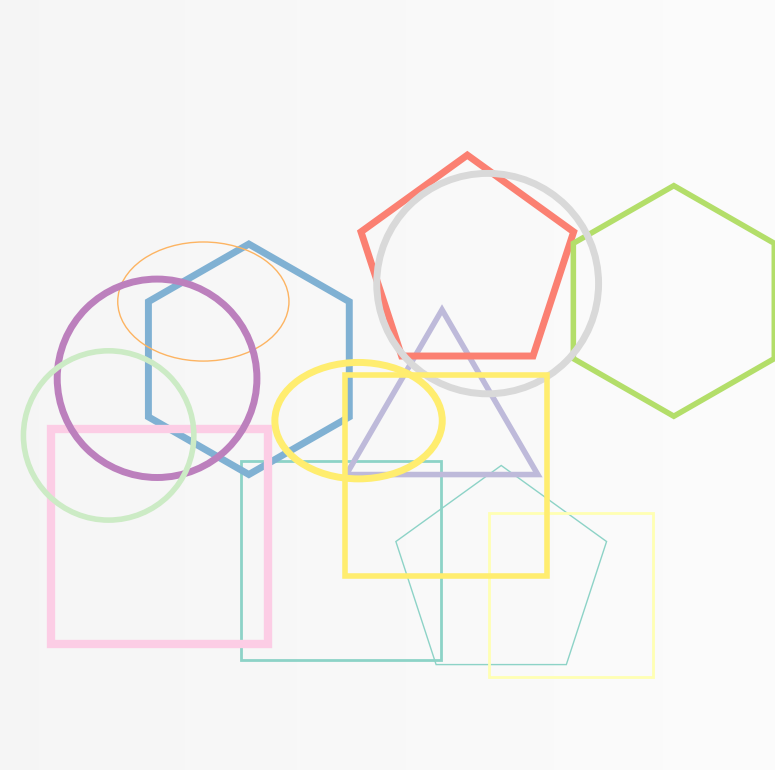[{"shape": "square", "thickness": 1, "radius": 0.65, "center": [0.44, 0.272]}, {"shape": "pentagon", "thickness": 0.5, "radius": 0.71, "center": [0.647, 0.253]}, {"shape": "square", "thickness": 1, "radius": 0.53, "center": [0.737, 0.227]}, {"shape": "triangle", "thickness": 2, "radius": 0.71, "center": [0.57, 0.455]}, {"shape": "pentagon", "thickness": 2.5, "radius": 0.72, "center": [0.603, 0.654]}, {"shape": "hexagon", "thickness": 2.5, "radius": 0.75, "center": [0.321, 0.533]}, {"shape": "oval", "thickness": 0.5, "radius": 0.55, "center": [0.262, 0.608]}, {"shape": "hexagon", "thickness": 2, "radius": 0.75, "center": [0.869, 0.609]}, {"shape": "square", "thickness": 3, "radius": 0.7, "center": [0.206, 0.304]}, {"shape": "circle", "thickness": 2.5, "radius": 0.72, "center": [0.629, 0.632]}, {"shape": "circle", "thickness": 2.5, "radius": 0.64, "center": [0.203, 0.509]}, {"shape": "circle", "thickness": 2, "radius": 0.55, "center": [0.14, 0.434]}, {"shape": "oval", "thickness": 2.5, "radius": 0.54, "center": [0.463, 0.454]}, {"shape": "square", "thickness": 2, "radius": 0.65, "center": [0.575, 0.383]}]